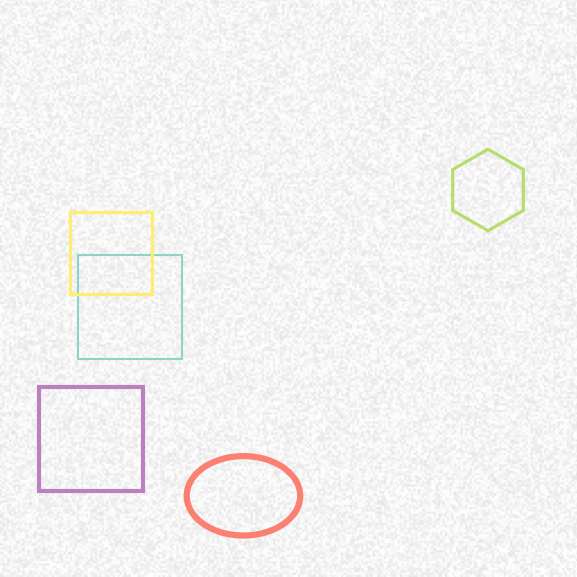[{"shape": "square", "thickness": 1, "radius": 0.45, "center": [0.225, 0.468]}, {"shape": "oval", "thickness": 3, "radius": 0.49, "center": [0.422, 0.141]}, {"shape": "hexagon", "thickness": 1.5, "radius": 0.35, "center": [0.845, 0.67]}, {"shape": "square", "thickness": 2, "radius": 0.45, "center": [0.157, 0.239]}, {"shape": "square", "thickness": 1.5, "radius": 0.35, "center": [0.193, 0.561]}]